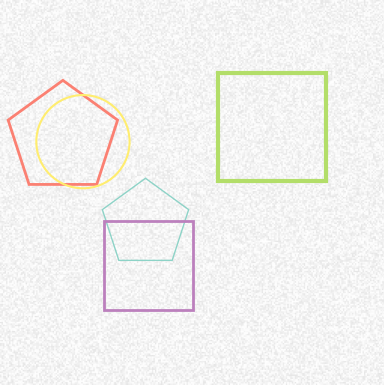[{"shape": "pentagon", "thickness": 1, "radius": 0.59, "center": [0.378, 0.419]}, {"shape": "pentagon", "thickness": 2, "radius": 0.75, "center": [0.163, 0.642]}, {"shape": "square", "thickness": 3, "radius": 0.7, "center": [0.707, 0.669]}, {"shape": "square", "thickness": 2, "radius": 0.58, "center": [0.387, 0.311]}, {"shape": "circle", "thickness": 1.5, "radius": 0.61, "center": [0.215, 0.632]}]